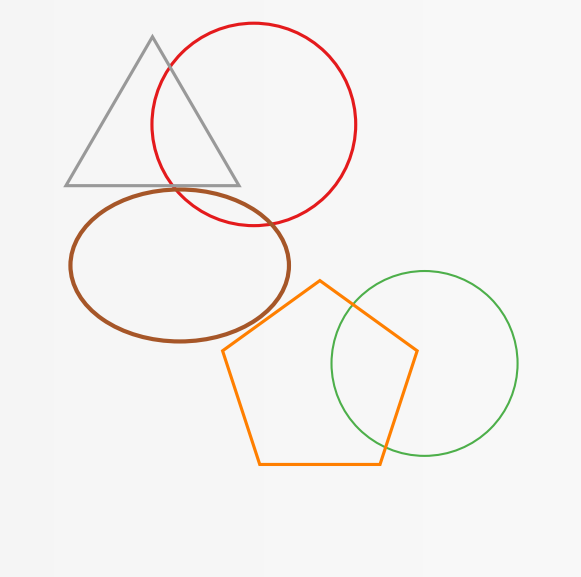[{"shape": "circle", "thickness": 1.5, "radius": 0.88, "center": [0.437, 0.784]}, {"shape": "circle", "thickness": 1, "radius": 0.8, "center": [0.73, 0.37]}, {"shape": "pentagon", "thickness": 1.5, "radius": 0.88, "center": [0.55, 0.337]}, {"shape": "oval", "thickness": 2, "radius": 0.94, "center": [0.309, 0.539]}, {"shape": "triangle", "thickness": 1.5, "radius": 0.86, "center": [0.262, 0.764]}]